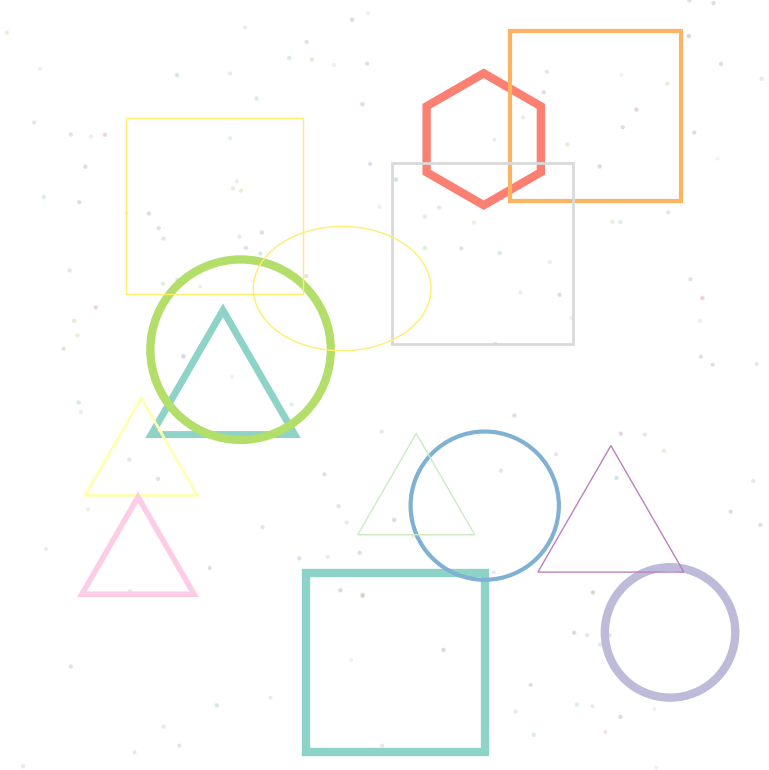[{"shape": "square", "thickness": 3, "radius": 0.58, "center": [0.514, 0.14]}, {"shape": "triangle", "thickness": 2.5, "radius": 0.54, "center": [0.29, 0.489]}, {"shape": "triangle", "thickness": 1, "radius": 0.42, "center": [0.183, 0.399]}, {"shape": "circle", "thickness": 3, "radius": 0.42, "center": [0.87, 0.179]}, {"shape": "hexagon", "thickness": 3, "radius": 0.43, "center": [0.628, 0.819]}, {"shape": "circle", "thickness": 1.5, "radius": 0.48, "center": [0.63, 0.343]}, {"shape": "square", "thickness": 1.5, "radius": 0.55, "center": [0.773, 0.849]}, {"shape": "circle", "thickness": 3, "radius": 0.59, "center": [0.312, 0.546]}, {"shape": "triangle", "thickness": 2, "radius": 0.42, "center": [0.179, 0.27]}, {"shape": "square", "thickness": 1, "radius": 0.59, "center": [0.627, 0.671]}, {"shape": "triangle", "thickness": 0.5, "radius": 0.55, "center": [0.793, 0.312]}, {"shape": "triangle", "thickness": 0.5, "radius": 0.44, "center": [0.541, 0.349]}, {"shape": "oval", "thickness": 0.5, "radius": 0.58, "center": [0.444, 0.625]}, {"shape": "square", "thickness": 0.5, "radius": 0.57, "center": [0.278, 0.732]}]